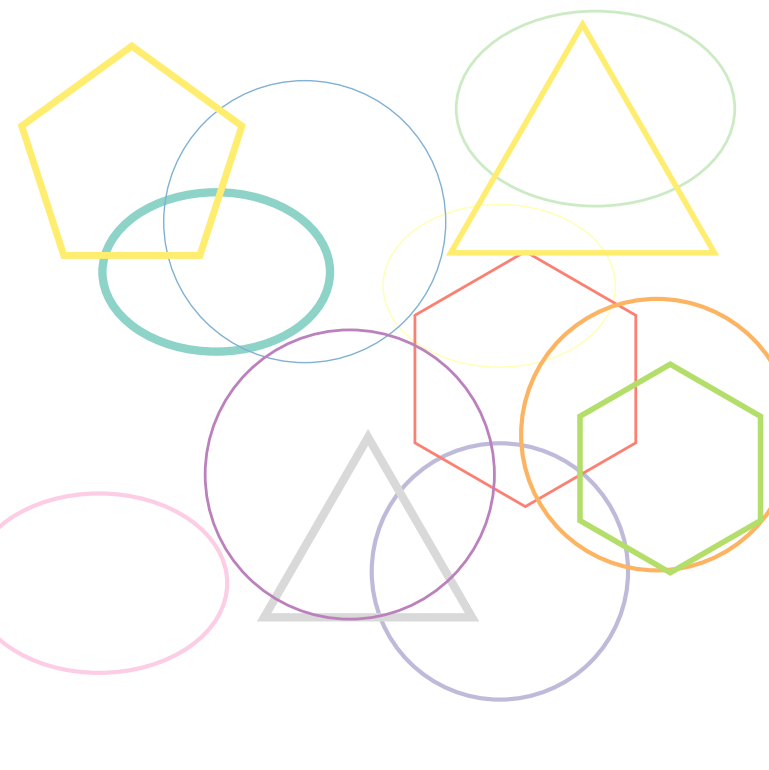[{"shape": "oval", "thickness": 3, "radius": 0.74, "center": [0.281, 0.647]}, {"shape": "oval", "thickness": 0.5, "radius": 0.75, "center": [0.648, 0.629]}, {"shape": "circle", "thickness": 1.5, "radius": 0.83, "center": [0.649, 0.258]}, {"shape": "hexagon", "thickness": 1, "radius": 0.83, "center": [0.682, 0.508]}, {"shape": "circle", "thickness": 0.5, "radius": 0.92, "center": [0.396, 0.712]}, {"shape": "circle", "thickness": 1.5, "radius": 0.88, "center": [0.853, 0.436]}, {"shape": "hexagon", "thickness": 2, "radius": 0.68, "center": [0.87, 0.392]}, {"shape": "oval", "thickness": 1.5, "radius": 0.83, "center": [0.129, 0.243]}, {"shape": "triangle", "thickness": 3, "radius": 0.78, "center": [0.478, 0.276]}, {"shape": "circle", "thickness": 1, "radius": 0.94, "center": [0.454, 0.384]}, {"shape": "oval", "thickness": 1, "radius": 0.9, "center": [0.773, 0.859]}, {"shape": "pentagon", "thickness": 2.5, "radius": 0.75, "center": [0.171, 0.79]}, {"shape": "triangle", "thickness": 2, "radius": 0.99, "center": [0.757, 0.771]}]